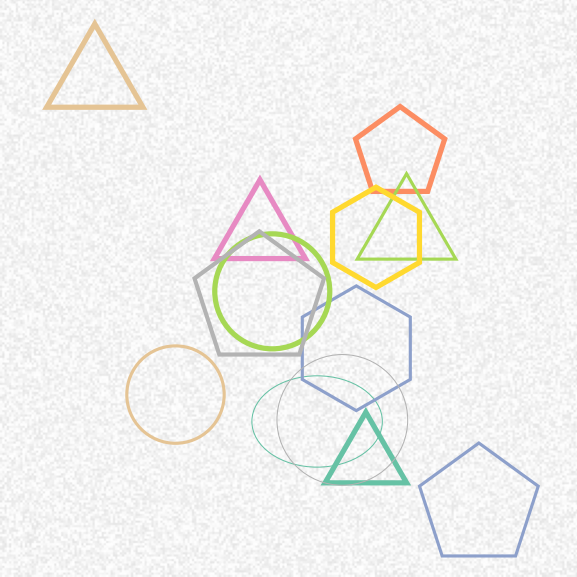[{"shape": "triangle", "thickness": 2.5, "radius": 0.41, "center": [0.633, 0.204]}, {"shape": "oval", "thickness": 0.5, "radius": 0.56, "center": [0.549, 0.269]}, {"shape": "pentagon", "thickness": 2.5, "radius": 0.41, "center": [0.693, 0.733]}, {"shape": "hexagon", "thickness": 1.5, "radius": 0.54, "center": [0.617, 0.396]}, {"shape": "pentagon", "thickness": 1.5, "radius": 0.54, "center": [0.829, 0.124]}, {"shape": "triangle", "thickness": 2.5, "radius": 0.45, "center": [0.45, 0.597]}, {"shape": "triangle", "thickness": 1.5, "radius": 0.49, "center": [0.704, 0.6]}, {"shape": "circle", "thickness": 2.5, "radius": 0.5, "center": [0.471, 0.495]}, {"shape": "hexagon", "thickness": 2.5, "radius": 0.43, "center": [0.651, 0.588]}, {"shape": "triangle", "thickness": 2.5, "radius": 0.48, "center": [0.164, 0.862]}, {"shape": "circle", "thickness": 1.5, "radius": 0.42, "center": [0.304, 0.316]}, {"shape": "pentagon", "thickness": 2, "radius": 0.59, "center": [0.449, 0.481]}, {"shape": "circle", "thickness": 0.5, "radius": 0.57, "center": [0.593, 0.272]}]